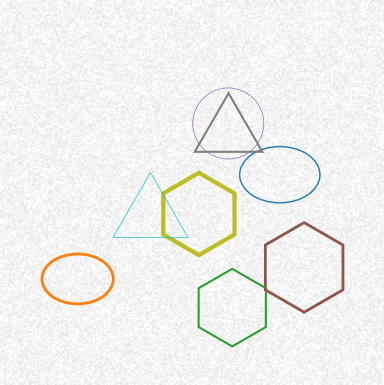[{"shape": "oval", "thickness": 1, "radius": 0.52, "center": [0.727, 0.546]}, {"shape": "oval", "thickness": 2, "radius": 0.46, "center": [0.202, 0.275]}, {"shape": "hexagon", "thickness": 1.5, "radius": 0.5, "center": [0.603, 0.201]}, {"shape": "circle", "thickness": 0.5, "radius": 0.46, "center": [0.593, 0.679]}, {"shape": "hexagon", "thickness": 2, "radius": 0.58, "center": [0.79, 0.305]}, {"shape": "triangle", "thickness": 1.5, "radius": 0.51, "center": [0.594, 0.656]}, {"shape": "hexagon", "thickness": 3, "radius": 0.53, "center": [0.517, 0.444]}, {"shape": "triangle", "thickness": 0.5, "radius": 0.56, "center": [0.391, 0.439]}]